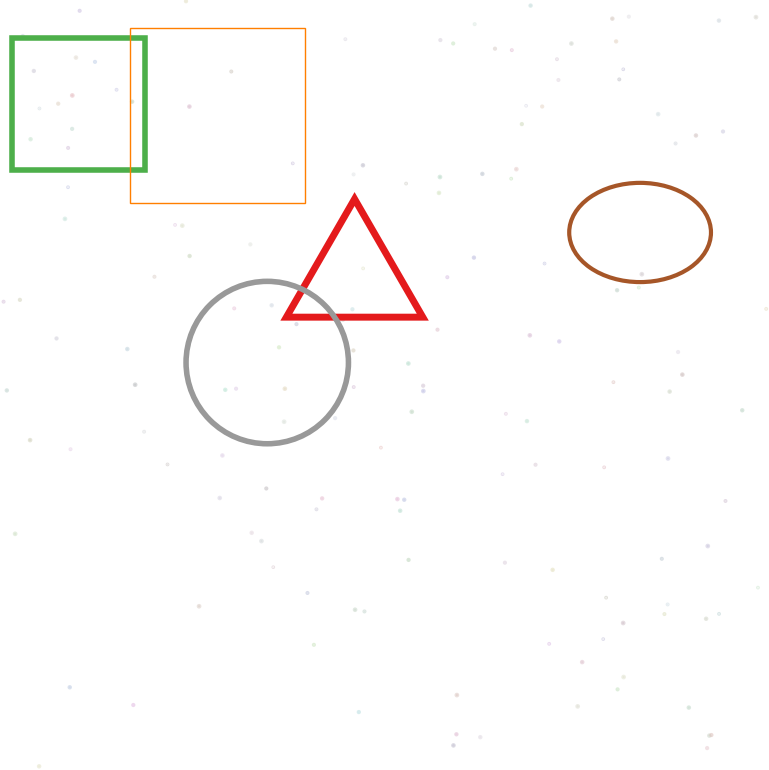[{"shape": "triangle", "thickness": 2.5, "radius": 0.51, "center": [0.46, 0.639]}, {"shape": "square", "thickness": 2, "radius": 0.43, "center": [0.101, 0.865]}, {"shape": "square", "thickness": 0.5, "radius": 0.57, "center": [0.282, 0.85]}, {"shape": "oval", "thickness": 1.5, "radius": 0.46, "center": [0.831, 0.698]}, {"shape": "circle", "thickness": 2, "radius": 0.53, "center": [0.347, 0.529]}]